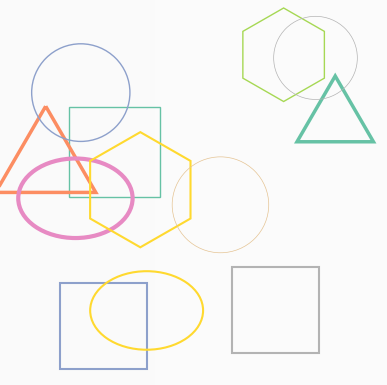[{"shape": "square", "thickness": 1, "radius": 0.58, "center": [0.296, 0.605]}, {"shape": "triangle", "thickness": 2.5, "radius": 0.57, "center": [0.865, 0.689]}, {"shape": "triangle", "thickness": 2.5, "radius": 0.75, "center": [0.118, 0.575]}, {"shape": "circle", "thickness": 1, "radius": 0.63, "center": [0.209, 0.759]}, {"shape": "square", "thickness": 1.5, "radius": 0.56, "center": [0.266, 0.154]}, {"shape": "oval", "thickness": 3, "radius": 0.74, "center": [0.195, 0.485]}, {"shape": "hexagon", "thickness": 1, "radius": 0.61, "center": [0.732, 0.858]}, {"shape": "oval", "thickness": 1.5, "radius": 0.73, "center": [0.378, 0.194]}, {"shape": "hexagon", "thickness": 1.5, "radius": 0.75, "center": [0.362, 0.507]}, {"shape": "circle", "thickness": 0.5, "radius": 0.62, "center": [0.569, 0.468]}, {"shape": "circle", "thickness": 0.5, "radius": 0.54, "center": [0.814, 0.85]}, {"shape": "square", "thickness": 1.5, "radius": 0.56, "center": [0.711, 0.195]}]